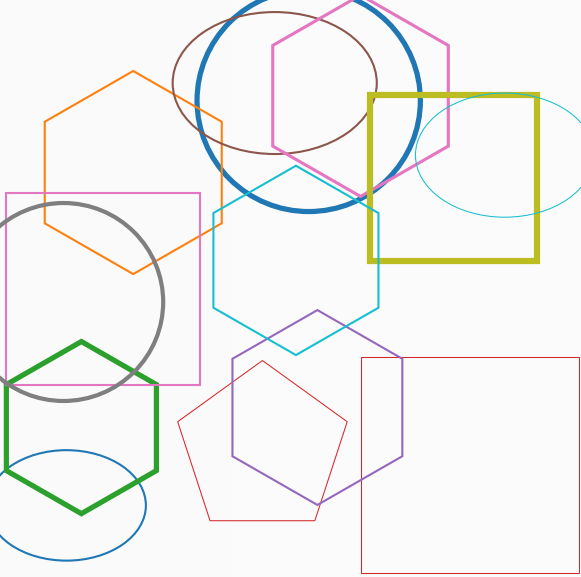[{"shape": "oval", "thickness": 1, "radius": 0.68, "center": [0.114, 0.124]}, {"shape": "circle", "thickness": 2.5, "radius": 0.96, "center": [0.531, 0.825]}, {"shape": "hexagon", "thickness": 1, "radius": 0.88, "center": [0.229, 0.7]}, {"shape": "hexagon", "thickness": 2.5, "radius": 0.75, "center": [0.14, 0.259]}, {"shape": "square", "thickness": 0.5, "radius": 0.93, "center": [0.809, 0.194]}, {"shape": "pentagon", "thickness": 0.5, "radius": 0.77, "center": [0.452, 0.221]}, {"shape": "hexagon", "thickness": 1, "radius": 0.84, "center": [0.546, 0.293]}, {"shape": "oval", "thickness": 1, "radius": 0.88, "center": [0.473, 0.855]}, {"shape": "hexagon", "thickness": 1.5, "radius": 0.87, "center": [0.62, 0.833]}, {"shape": "square", "thickness": 1, "radius": 0.83, "center": [0.177, 0.499]}, {"shape": "circle", "thickness": 2, "radius": 0.86, "center": [0.109, 0.476]}, {"shape": "square", "thickness": 3, "radius": 0.72, "center": [0.78, 0.691]}, {"shape": "hexagon", "thickness": 1, "radius": 0.82, "center": [0.509, 0.548]}, {"shape": "oval", "thickness": 0.5, "radius": 0.77, "center": [0.868, 0.731]}]